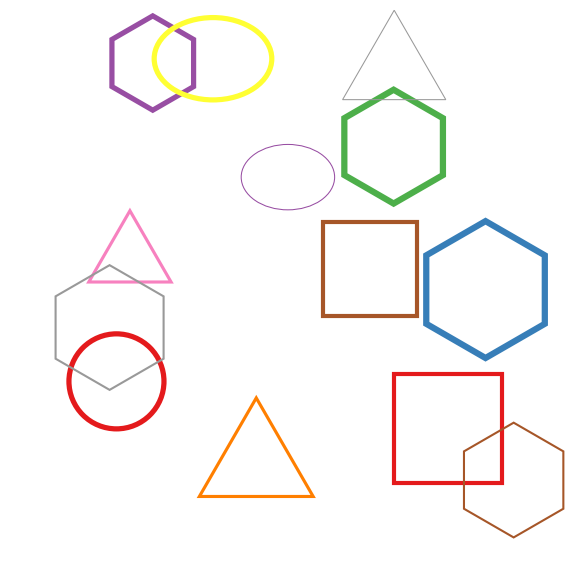[{"shape": "circle", "thickness": 2.5, "radius": 0.41, "center": [0.202, 0.339]}, {"shape": "square", "thickness": 2, "radius": 0.47, "center": [0.775, 0.257]}, {"shape": "hexagon", "thickness": 3, "radius": 0.59, "center": [0.841, 0.498]}, {"shape": "hexagon", "thickness": 3, "radius": 0.49, "center": [0.682, 0.745]}, {"shape": "oval", "thickness": 0.5, "radius": 0.4, "center": [0.499, 0.692]}, {"shape": "hexagon", "thickness": 2.5, "radius": 0.41, "center": [0.265, 0.89]}, {"shape": "triangle", "thickness": 1.5, "radius": 0.57, "center": [0.444, 0.196]}, {"shape": "oval", "thickness": 2.5, "radius": 0.51, "center": [0.369, 0.897]}, {"shape": "hexagon", "thickness": 1, "radius": 0.5, "center": [0.889, 0.168]}, {"shape": "square", "thickness": 2, "radius": 0.4, "center": [0.64, 0.533]}, {"shape": "triangle", "thickness": 1.5, "radius": 0.41, "center": [0.225, 0.552]}, {"shape": "triangle", "thickness": 0.5, "radius": 0.52, "center": [0.683, 0.878]}, {"shape": "hexagon", "thickness": 1, "radius": 0.54, "center": [0.19, 0.432]}]